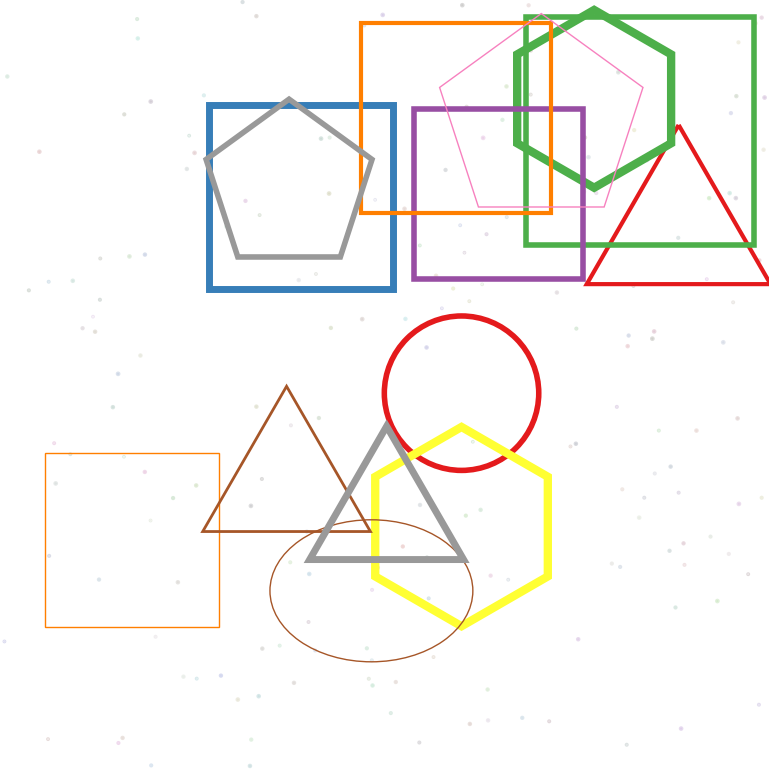[{"shape": "triangle", "thickness": 1.5, "radius": 0.69, "center": [0.881, 0.7]}, {"shape": "circle", "thickness": 2, "radius": 0.5, "center": [0.599, 0.489]}, {"shape": "square", "thickness": 2.5, "radius": 0.6, "center": [0.391, 0.744]}, {"shape": "square", "thickness": 2, "radius": 0.74, "center": [0.831, 0.83]}, {"shape": "hexagon", "thickness": 3, "radius": 0.58, "center": [0.772, 0.872]}, {"shape": "square", "thickness": 2, "radius": 0.55, "center": [0.647, 0.748]}, {"shape": "square", "thickness": 1.5, "radius": 0.62, "center": [0.592, 0.847]}, {"shape": "square", "thickness": 0.5, "radius": 0.56, "center": [0.171, 0.299]}, {"shape": "hexagon", "thickness": 3, "radius": 0.65, "center": [0.599, 0.316]}, {"shape": "triangle", "thickness": 1, "radius": 0.63, "center": [0.372, 0.373]}, {"shape": "oval", "thickness": 0.5, "radius": 0.66, "center": [0.482, 0.233]}, {"shape": "pentagon", "thickness": 0.5, "radius": 0.69, "center": [0.703, 0.844]}, {"shape": "pentagon", "thickness": 2, "radius": 0.57, "center": [0.375, 0.758]}, {"shape": "triangle", "thickness": 2.5, "radius": 0.58, "center": [0.502, 0.331]}]